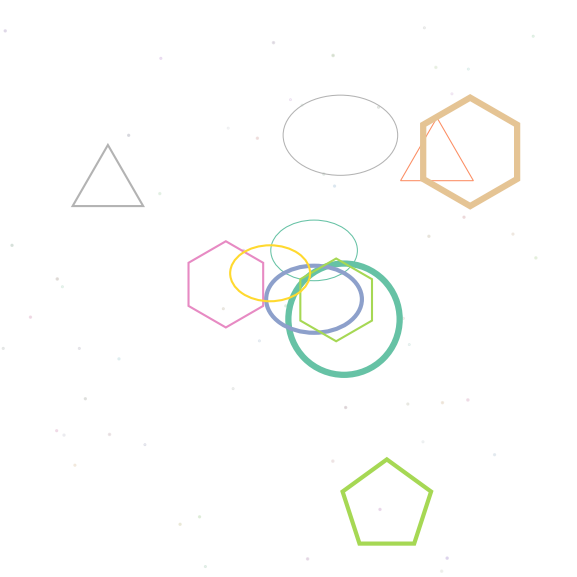[{"shape": "circle", "thickness": 3, "radius": 0.48, "center": [0.596, 0.446]}, {"shape": "oval", "thickness": 0.5, "radius": 0.38, "center": [0.544, 0.566]}, {"shape": "triangle", "thickness": 0.5, "radius": 0.36, "center": [0.757, 0.723]}, {"shape": "oval", "thickness": 2, "radius": 0.41, "center": [0.544, 0.481]}, {"shape": "hexagon", "thickness": 1, "radius": 0.37, "center": [0.391, 0.507]}, {"shape": "hexagon", "thickness": 1, "radius": 0.36, "center": [0.582, 0.48]}, {"shape": "pentagon", "thickness": 2, "radius": 0.4, "center": [0.67, 0.123]}, {"shape": "oval", "thickness": 1, "radius": 0.35, "center": [0.468, 0.526]}, {"shape": "hexagon", "thickness": 3, "radius": 0.47, "center": [0.814, 0.736]}, {"shape": "oval", "thickness": 0.5, "radius": 0.5, "center": [0.589, 0.765]}, {"shape": "triangle", "thickness": 1, "radius": 0.35, "center": [0.187, 0.678]}]